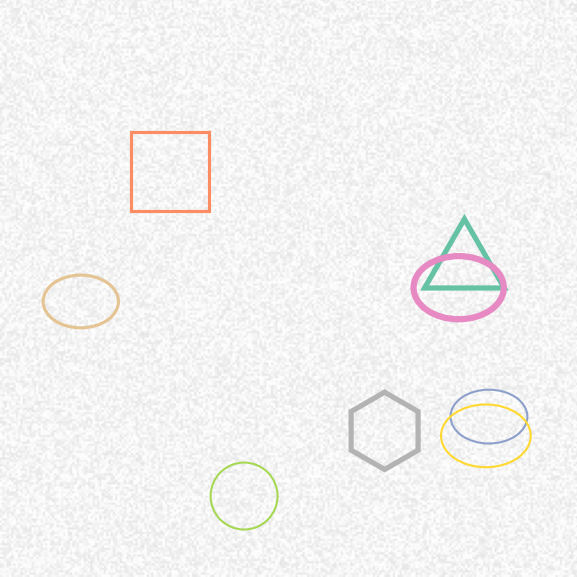[{"shape": "triangle", "thickness": 2.5, "radius": 0.4, "center": [0.804, 0.54]}, {"shape": "square", "thickness": 1.5, "radius": 0.34, "center": [0.294, 0.702]}, {"shape": "oval", "thickness": 1, "radius": 0.33, "center": [0.847, 0.278]}, {"shape": "oval", "thickness": 3, "radius": 0.39, "center": [0.794, 0.501]}, {"shape": "circle", "thickness": 1, "radius": 0.29, "center": [0.423, 0.14]}, {"shape": "oval", "thickness": 1, "radius": 0.39, "center": [0.841, 0.244]}, {"shape": "oval", "thickness": 1.5, "radius": 0.33, "center": [0.14, 0.477]}, {"shape": "hexagon", "thickness": 2.5, "radius": 0.33, "center": [0.666, 0.253]}]